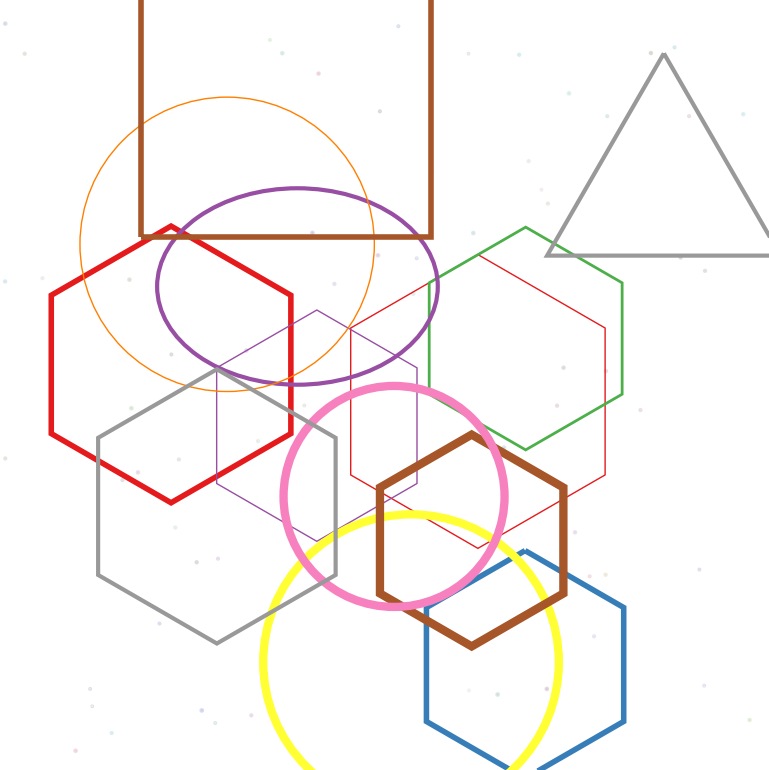[{"shape": "hexagon", "thickness": 0.5, "radius": 0.95, "center": [0.621, 0.479]}, {"shape": "hexagon", "thickness": 2, "radius": 0.9, "center": [0.222, 0.527]}, {"shape": "hexagon", "thickness": 2, "radius": 0.74, "center": [0.682, 0.137]}, {"shape": "hexagon", "thickness": 1, "radius": 0.72, "center": [0.683, 0.56]}, {"shape": "hexagon", "thickness": 0.5, "radius": 0.75, "center": [0.411, 0.447]}, {"shape": "oval", "thickness": 1.5, "radius": 0.91, "center": [0.386, 0.628]}, {"shape": "circle", "thickness": 0.5, "radius": 0.96, "center": [0.295, 0.683]}, {"shape": "circle", "thickness": 3, "radius": 0.96, "center": [0.534, 0.14]}, {"shape": "square", "thickness": 2, "radius": 0.94, "center": [0.371, 0.881]}, {"shape": "hexagon", "thickness": 3, "radius": 0.69, "center": [0.613, 0.298]}, {"shape": "circle", "thickness": 3, "radius": 0.72, "center": [0.512, 0.355]}, {"shape": "hexagon", "thickness": 1.5, "radius": 0.89, "center": [0.282, 0.342]}, {"shape": "triangle", "thickness": 1.5, "radius": 0.88, "center": [0.862, 0.756]}]